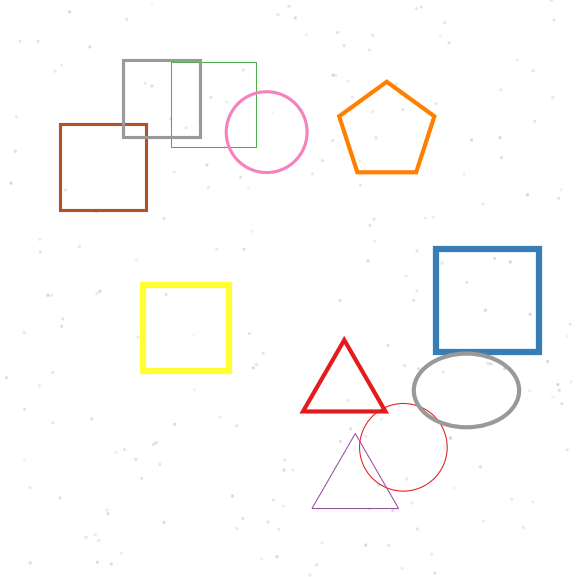[{"shape": "triangle", "thickness": 2, "radius": 0.41, "center": [0.596, 0.328]}, {"shape": "circle", "thickness": 0.5, "radius": 0.38, "center": [0.698, 0.225]}, {"shape": "square", "thickness": 3, "radius": 0.45, "center": [0.844, 0.479]}, {"shape": "square", "thickness": 0.5, "radius": 0.37, "center": [0.37, 0.819]}, {"shape": "triangle", "thickness": 0.5, "radius": 0.43, "center": [0.615, 0.162]}, {"shape": "pentagon", "thickness": 2, "radius": 0.43, "center": [0.67, 0.771]}, {"shape": "square", "thickness": 3, "radius": 0.37, "center": [0.322, 0.431]}, {"shape": "square", "thickness": 1.5, "radius": 0.37, "center": [0.178, 0.71]}, {"shape": "circle", "thickness": 1.5, "radius": 0.35, "center": [0.462, 0.77]}, {"shape": "square", "thickness": 1.5, "radius": 0.33, "center": [0.279, 0.828]}, {"shape": "oval", "thickness": 2, "radius": 0.46, "center": [0.808, 0.323]}]